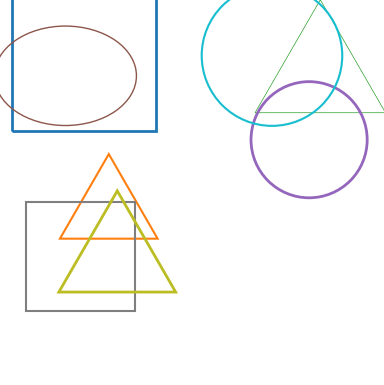[{"shape": "square", "thickness": 2, "radius": 0.93, "center": [0.218, 0.847]}, {"shape": "triangle", "thickness": 1.5, "radius": 0.73, "center": [0.283, 0.453]}, {"shape": "triangle", "thickness": 0.5, "radius": 0.98, "center": [0.832, 0.805]}, {"shape": "circle", "thickness": 2, "radius": 0.75, "center": [0.803, 0.637]}, {"shape": "oval", "thickness": 1, "radius": 0.92, "center": [0.17, 0.803]}, {"shape": "square", "thickness": 1.5, "radius": 0.7, "center": [0.209, 0.334]}, {"shape": "triangle", "thickness": 2, "radius": 0.88, "center": [0.305, 0.329]}, {"shape": "circle", "thickness": 1.5, "radius": 0.91, "center": [0.706, 0.856]}]